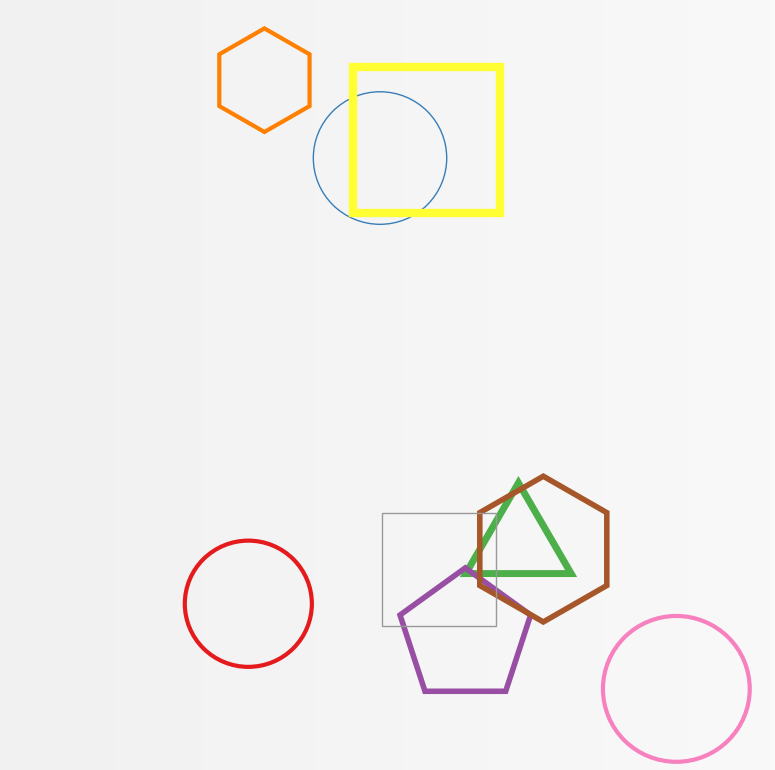[{"shape": "circle", "thickness": 1.5, "radius": 0.41, "center": [0.32, 0.216]}, {"shape": "circle", "thickness": 0.5, "radius": 0.43, "center": [0.49, 0.795]}, {"shape": "triangle", "thickness": 2.5, "radius": 0.39, "center": [0.669, 0.294]}, {"shape": "pentagon", "thickness": 2, "radius": 0.44, "center": [0.6, 0.174]}, {"shape": "hexagon", "thickness": 1.5, "radius": 0.34, "center": [0.341, 0.896]}, {"shape": "square", "thickness": 3, "radius": 0.47, "center": [0.551, 0.818]}, {"shape": "hexagon", "thickness": 2, "radius": 0.47, "center": [0.701, 0.287]}, {"shape": "circle", "thickness": 1.5, "radius": 0.47, "center": [0.873, 0.105]}, {"shape": "square", "thickness": 0.5, "radius": 0.37, "center": [0.567, 0.261]}]